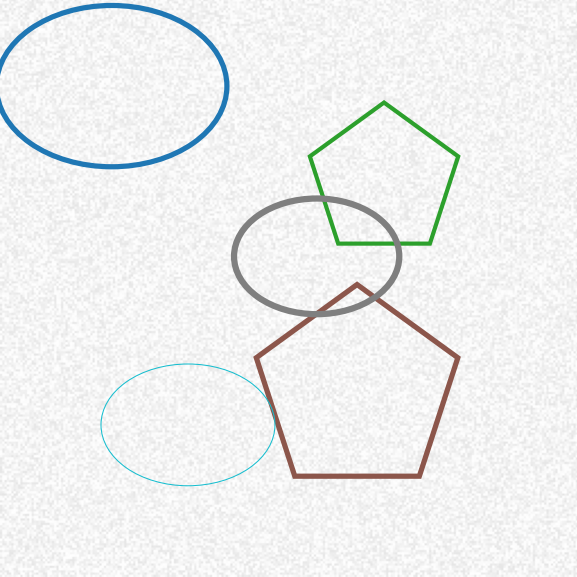[{"shape": "oval", "thickness": 2.5, "radius": 1.0, "center": [0.193, 0.85]}, {"shape": "pentagon", "thickness": 2, "radius": 0.68, "center": [0.665, 0.687]}, {"shape": "pentagon", "thickness": 2.5, "radius": 0.92, "center": [0.618, 0.323]}, {"shape": "oval", "thickness": 3, "radius": 0.72, "center": [0.548, 0.555]}, {"shape": "oval", "thickness": 0.5, "radius": 0.75, "center": [0.325, 0.263]}]